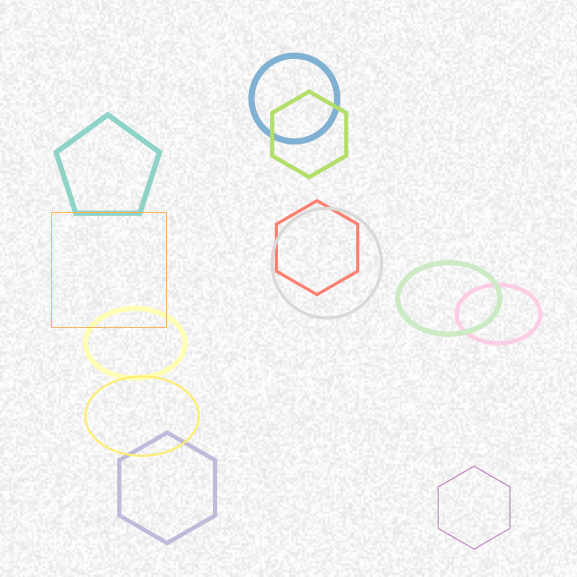[{"shape": "pentagon", "thickness": 2.5, "radius": 0.47, "center": [0.187, 0.706]}, {"shape": "oval", "thickness": 2.5, "radius": 0.43, "center": [0.234, 0.405]}, {"shape": "hexagon", "thickness": 2, "radius": 0.48, "center": [0.289, 0.154]}, {"shape": "hexagon", "thickness": 1.5, "radius": 0.41, "center": [0.549, 0.57]}, {"shape": "circle", "thickness": 3, "radius": 0.37, "center": [0.51, 0.828]}, {"shape": "square", "thickness": 0.5, "radius": 0.5, "center": [0.188, 0.533]}, {"shape": "hexagon", "thickness": 2, "radius": 0.37, "center": [0.535, 0.767]}, {"shape": "oval", "thickness": 2, "radius": 0.36, "center": [0.863, 0.455]}, {"shape": "circle", "thickness": 1.5, "radius": 0.47, "center": [0.566, 0.543]}, {"shape": "hexagon", "thickness": 0.5, "radius": 0.36, "center": [0.821, 0.12]}, {"shape": "oval", "thickness": 2.5, "radius": 0.44, "center": [0.777, 0.482]}, {"shape": "oval", "thickness": 1, "radius": 0.49, "center": [0.246, 0.279]}]